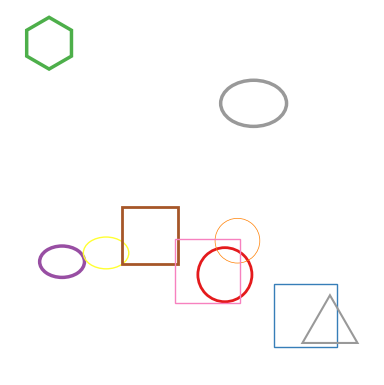[{"shape": "circle", "thickness": 2, "radius": 0.35, "center": [0.584, 0.287]}, {"shape": "square", "thickness": 1, "radius": 0.41, "center": [0.794, 0.181]}, {"shape": "hexagon", "thickness": 2.5, "radius": 0.34, "center": [0.127, 0.888]}, {"shape": "oval", "thickness": 2.5, "radius": 0.29, "center": [0.161, 0.32]}, {"shape": "circle", "thickness": 0.5, "radius": 0.29, "center": [0.617, 0.375]}, {"shape": "oval", "thickness": 1, "radius": 0.29, "center": [0.276, 0.343]}, {"shape": "square", "thickness": 2, "radius": 0.37, "center": [0.39, 0.388]}, {"shape": "square", "thickness": 1, "radius": 0.42, "center": [0.538, 0.296]}, {"shape": "triangle", "thickness": 1.5, "radius": 0.41, "center": [0.857, 0.15]}, {"shape": "oval", "thickness": 2.5, "radius": 0.43, "center": [0.659, 0.732]}]